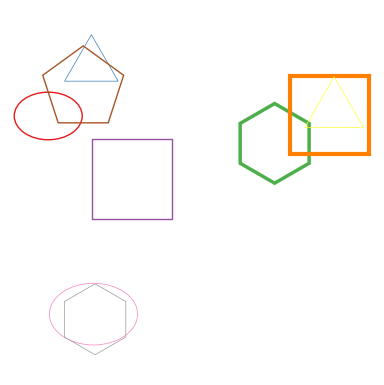[{"shape": "oval", "thickness": 1, "radius": 0.44, "center": [0.125, 0.699]}, {"shape": "triangle", "thickness": 0.5, "radius": 0.4, "center": [0.237, 0.829]}, {"shape": "hexagon", "thickness": 2.5, "radius": 0.52, "center": [0.713, 0.628]}, {"shape": "square", "thickness": 1, "radius": 0.52, "center": [0.342, 0.535]}, {"shape": "square", "thickness": 3, "radius": 0.51, "center": [0.856, 0.701]}, {"shape": "triangle", "thickness": 0.5, "radius": 0.44, "center": [0.868, 0.713]}, {"shape": "pentagon", "thickness": 1, "radius": 0.55, "center": [0.216, 0.77]}, {"shape": "oval", "thickness": 0.5, "radius": 0.57, "center": [0.243, 0.184]}, {"shape": "hexagon", "thickness": 0.5, "radius": 0.46, "center": [0.247, 0.171]}]